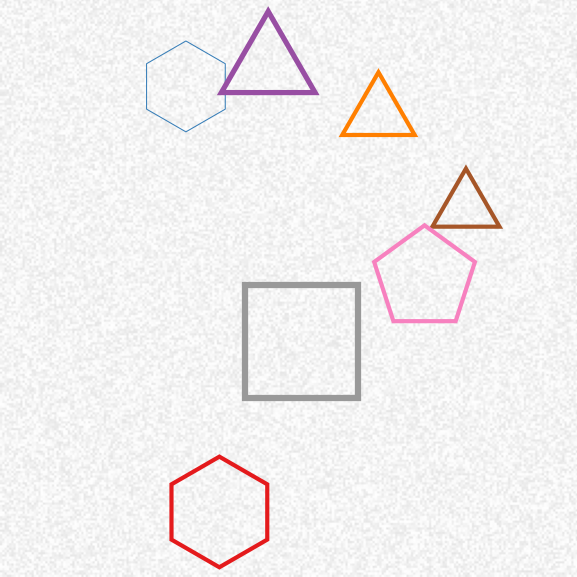[{"shape": "hexagon", "thickness": 2, "radius": 0.48, "center": [0.38, 0.113]}, {"shape": "hexagon", "thickness": 0.5, "radius": 0.39, "center": [0.322, 0.849]}, {"shape": "triangle", "thickness": 2.5, "radius": 0.47, "center": [0.464, 0.886]}, {"shape": "triangle", "thickness": 2, "radius": 0.36, "center": [0.655, 0.802]}, {"shape": "triangle", "thickness": 2, "radius": 0.34, "center": [0.807, 0.64]}, {"shape": "pentagon", "thickness": 2, "radius": 0.46, "center": [0.735, 0.517]}, {"shape": "square", "thickness": 3, "radius": 0.49, "center": [0.523, 0.407]}]